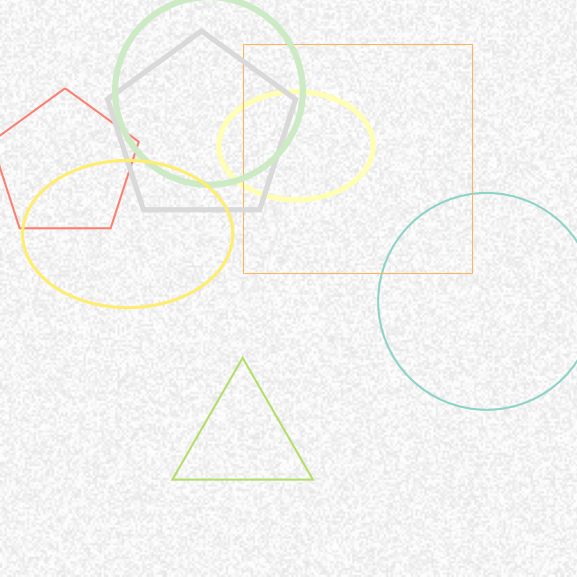[{"shape": "circle", "thickness": 1, "radius": 0.94, "center": [0.843, 0.477]}, {"shape": "oval", "thickness": 2.5, "radius": 0.67, "center": [0.513, 0.747]}, {"shape": "pentagon", "thickness": 1, "radius": 0.67, "center": [0.113, 0.712]}, {"shape": "square", "thickness": 0.5, "radius": 0.99, "center": [0.619, 0.724]}, {"shape": "triangle", "thickness": 1, "radius": 0.7, "center": [0.42, 0.239]}, {"shape": "pentagon", "thickness": 2.5, "radius": 0.86, "center": [0.349, 0.774]}, {"shape": "circle", "thickness": 3, "radius": 0.81, "center": [0.362, 0.842]}, {"shape": "oval", "thickness": 1.5, "radius": 0.91, "center": [0.221, 0.594]}]